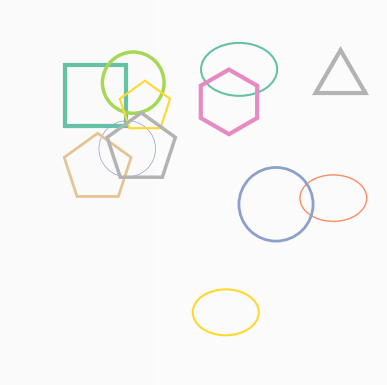[{"shape": "square", "thickness": 3, "radius": 0.39, "center": [0.246, 0.752]}, {"shape": "oval", "thickness": 1.5, "radius": 0.49, "center": [0.617, 0.82]}, {"shape": "oval", "thickness": 1, "radius": 0.43, "center": [0.86, 0.485]}, {"shape": "circle", "thickness": 0.5, "radius": 0.36, "center": [0.328, 0.614]}, {"shape": "circle", "thickness": 2, "radius": 0.48, "center": [0.712, 0.469]}, {"shape": "hexagon", "thickness": 3, "radius": 0.42, "center": [0.591, 0.735]}, {"shape": "circle", "thickness": 2.5, "radius": 0.4, "center": [0.344, 0.785]}, {"shape": "pentagon", "thickness": 1.5, "radius": 0.34, "center": [0.374, 0.722]}, {"shape": "oval", "thickness": 1.5, "radius": 0.43, "center": [0.583, 0.189]}, {"shape": "pentagon", "thickness": 2, "radius": 0.45, "center": [0.252, 0.563]}, {"shape": "triangle", "thickness": 3, "radius": 0.37, "center": [0.879, 0.796]}, {"shape": "pentagon", "thickness": 2.5, "radius": 0.46, "center": [0.365, 0.615]}]